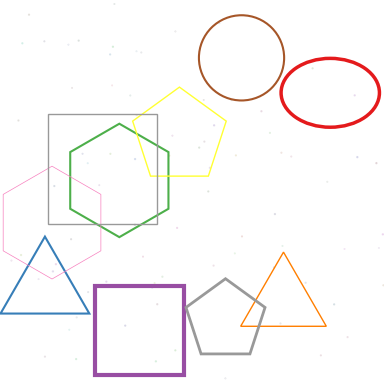[{"shape": "oval", "thickness": 2.5, "radius": 0.64, "center": [0.858, 0.759]}, {"shape": "triangle", "thickness": 1.5, "radius": 0.67, "center": [0.117, 0.252]}, {"shape": "hexagon", "thickness": 1.5, "radius": 0.74, "center": [0.31, 0.531]}, {"shape": "square", "thickness": 3, "radius": 0.58, "center": [0.362, 0.141]}, {"shape": "triangle", "thickness": 1, "radius": 0.64, "center": [0.736, 0.217]}, {"shape": "pentagon", "thickness": 1, "radius": 0.64, "center": [0.466, 0.646]}, {"shape": "circle", "thickness": 1.5, "radius": 0.55, "center": [0.627, 0.85]}, {"shape": "hexagon", "thickness": 0.5, "radius": 0.73, "center": [0.135, 0.422]}, {"shape": "square", "thickness": 1, "radius": 0.71, "center": [0.267, 0.561]}, {"shape": "pentagon", "thickness": 2, "radius": 0.54, "center": [0.586, 0.168]}]